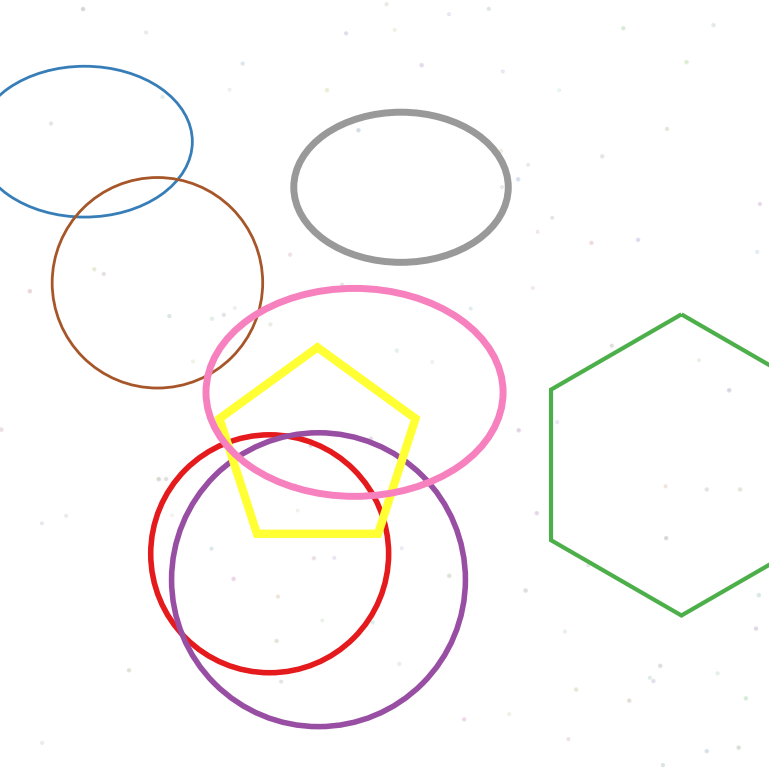[{"shape": "circle", "thickness": 2, "radius": 0.77, "center": [0.35, 0.281]}, {"shape": "oval", "thickness": 1, "radius": 0.7, "center": [0.11, 0.816]}, {"shape": "hexagon", "thickness": 1.5, "radius": 0.98, "center": [0.885, 0.396]}, {"shape": "circle", "thickness": 2, "radius": 0.95, "center": [0.414, 0.247]}, {"shape": "pentagon", "thickness": 3, "radius": 0.67, "center": [0.412, 0.415]}, {"shape": "circle", "thickness": 1, "radius": 0.68, "center": [0.204, 0.633]}, {"shape": "oval", "thickness": 2.5, "radius": 0.96, "center": [0.46, 0.49]}, {"shape": "oval", "thickness": 2.5, "radius": 0.7, "center": [0.521, 0.757]}]